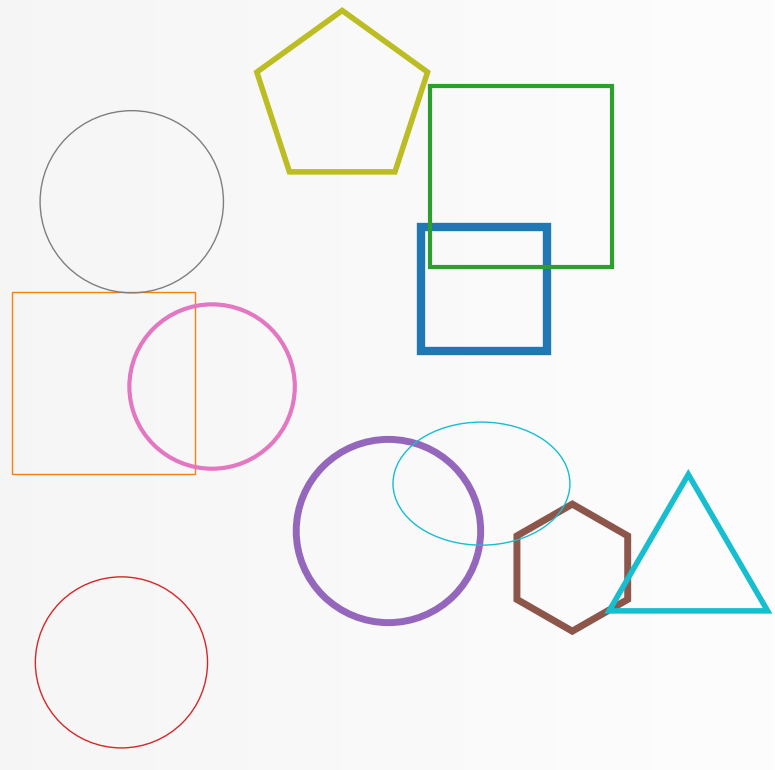[{"shape": "square", "thickness": 3, "radius": 0.41, "center": [0.625, 0.625]}, {"shape": "square", "thickness": 0.5, "radius": 0.59, "center": [0.134, 0.502]}, {"shape": "square", "thickness": 1.5, "radius": 0.59, "center": [0.672, 0.771]}, {"shape": "circle", "thickness": 0.5, "radius": 0.56, "center": [0.157, 0.14]}, {"shape": "circle", "thickness": 2.5, "radius": 0.59, "center": [0.501, 0.31]}, {"shape": "hexagon", "thickness": 2.5, "radius": 0.41, "center": [0.738, 0.263]}, {"shape": "circle", "thickness": 1.5, "radius": 0.53, "center": [0.274, 0.498]}, {"shape": "circle", "thickness": 0.5, "radius": 0.59, "center": [0.17, 0.738]}, {"shape": "pentagon", "thickness": 2, "radius": 0.58, "center": [0.442, 0.871]}, {"shape": "triangle", "thickness": 2, "radius": 0.59, "center": [0.888, 0.266]}, {"shape": "oval", "thickness": 0.5, "radius": 0.57, "center": [0.621, 0.372]}]